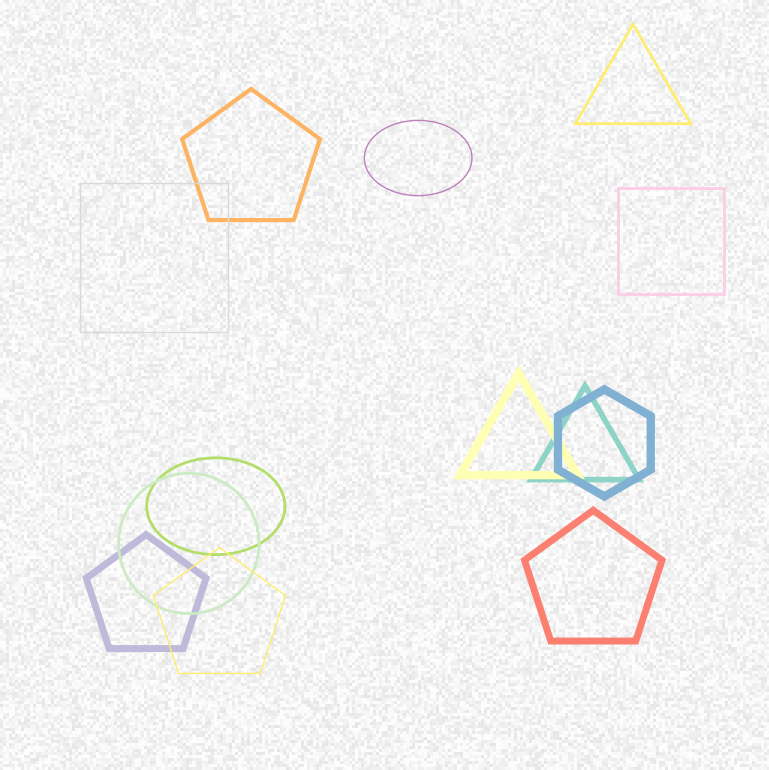[{"shape": "triangle", "thickness": 2, "radius": 0.41, "center": [0.76, 0.418]}, {"shape": "triangle", "thickness": 3, "radius": 0.44, "center": [0.674, 0.427]}, {"shape": "pentagon", "thickness": 2.5, "radius": 0.41, "center": [0.19, 0.224]}, {"shape": "pentagon", "thickness": 2.5, "radius": 0.47, "center": [0.77, 0.243]}, {"shape": "hexagon", "thickness": 3, "radius": 0.35, "center": [0.785, 0.425]}, {"shape": "pentagon", "thickness": 1.5, "radius": 0.47, "center": [0.326, 0.79]}, {"shape": "oval", "thickness": 1, "radius": 0.45, "center": [0.28, 0.343]}, {"shape": "square", "thickness": 1, "radius": 0.34, "center": [0.872, 0.687]}, {"shape": "square", "thickness": 0.5, "radius": 0.48, "center": [0.2, 0.666]}, {"shape": "oval", "thickness": 0.5, "radius": 0.35, "center": [0.543, 0.795]}, {"shape": "circle", "thickness": 1, "radius": 0.46, "center": [0.245, 0.294]}, {"shape": "pentagon", "thickness": 0.5, "radius": 0.45, "center": [0.285, 0.199]}, {"shape": "triangle", "thickness": 1, "radius": 0.43, "center": [0.822, 0.883]}]